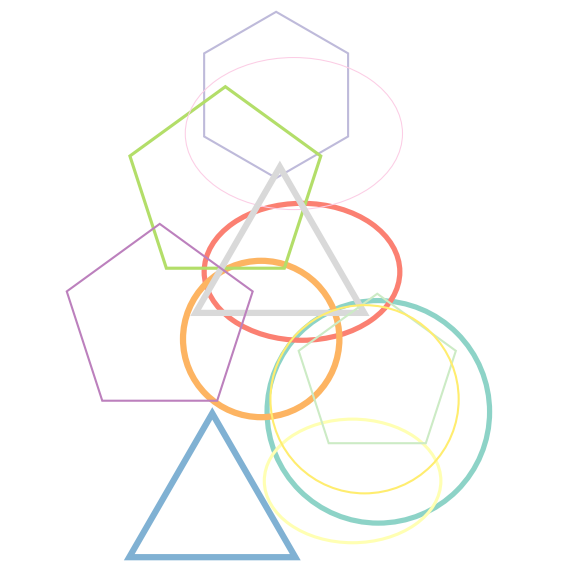[{"shape": "circle", "thickness": 2.5, "radius": 0.96, "center": [0.655, 0.286]}, {"shape": "oval", "thickness": 1.5, "radius": 0.76, "center": [0.611, 0.166]}, {"shape": "hexagon", "thickness": 1, "radius": 0.72, "center": [0.478, 0.835]}, {"shape": "oval", "thickness": 2.5, "radius": 0.85, "center": [0.523, 0.528]}, {"shape": "triangle", "thickness": 3, "radius": 0.83, "center": [0.368, 0.117]}, {"shape": "circle", "thickness": 3, "radius": 0.68, "center": [0.452, 0.412]}, {"shape": "pentagon", "thickness": 1.5, "radius": 0.87, "center": [0.39, 0.675]}, {"shape": "oval", "thickness": 0.5, "radius": 0.94, "center": [0.509, 0.768]}, {"shape": "triangle", "thickness": 3, "radius": 0.84, "center": [0.485, 0.542]}, {"shape": "pentagon", "thickness": 1, "radius": 0.85, "center": [0.277, 0.442]}, {"shape": "pentagon", "thickness": 1, "radius": 0.72, "center": [0.653, 0.347]}, {"shape": "circle", "thickness": 1, "radius": 0.81, "center": [0.631, 0.308]}]